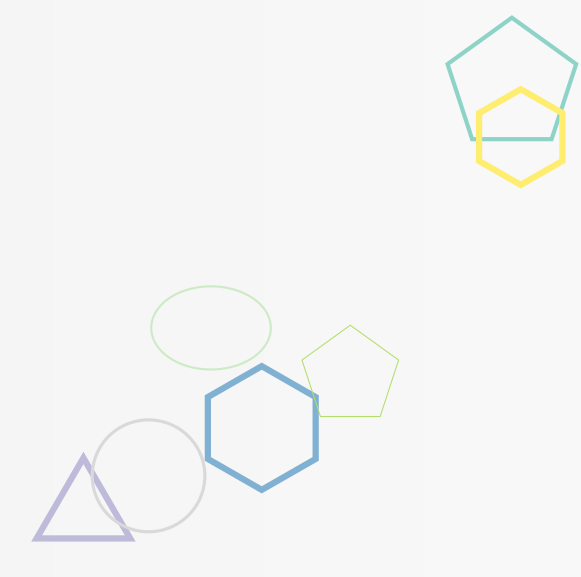[{"shape": "pentagon", "thickness": 2, "radius": 0.58, "center": [0.881, 0.852]}, {"shape": "triangle", "thickness": 3, "radius": 0.46, "center": [0.144, 0.113]}, {"shape": "hexagon", "thickness": 3, "radius": 0.54, "center": [0.45, 0.258]}, {"shape": "pentagon", "thickness": 0.5, "radius": 0.44, "center": [0.603, 0.349]}, {"shape": "circle", "thickness": 1.5, "radius": 0.48, "center": [0.256, 0.175]}, {"shape": "oval", "thickness": 1, "radius": 0.51, "center": [0.363, 0.431]}, {"shape": "hexagon", "thickness": 3, "radius": 0.41, "center": [0.896, 0.762]}]